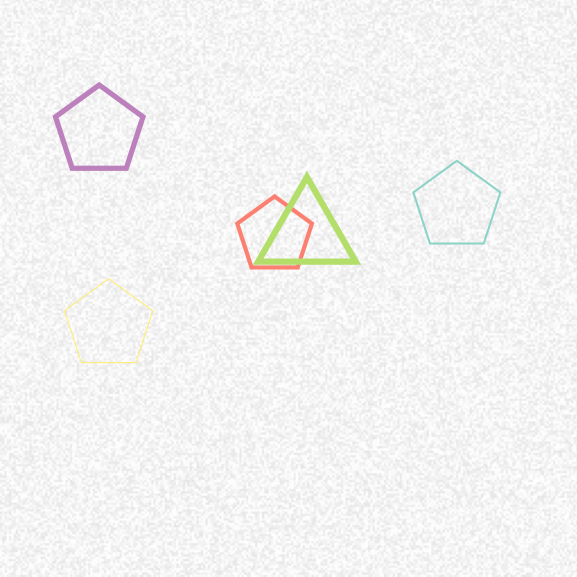[{"shape": "pentagon", "thickness": 1, "radius": 0.4, "center": [0.791, 0.642]}, {"shape": "pentagon", "thickness": 2, "radius": 0.34, "center": [0.476, 0.591]}, {"shape": "triangle", "thickness": 3, "radius": 0.49, "center": [0.532, 0.595]}, {"shape": "pentagon", "thickness": 2.5, "radius": 0.4, "center": [0.172, 0.772]}, {"shape": "pentagon", "thickness": 0.5, "radius": 0.4, "center": [0.188, 0.436]}]